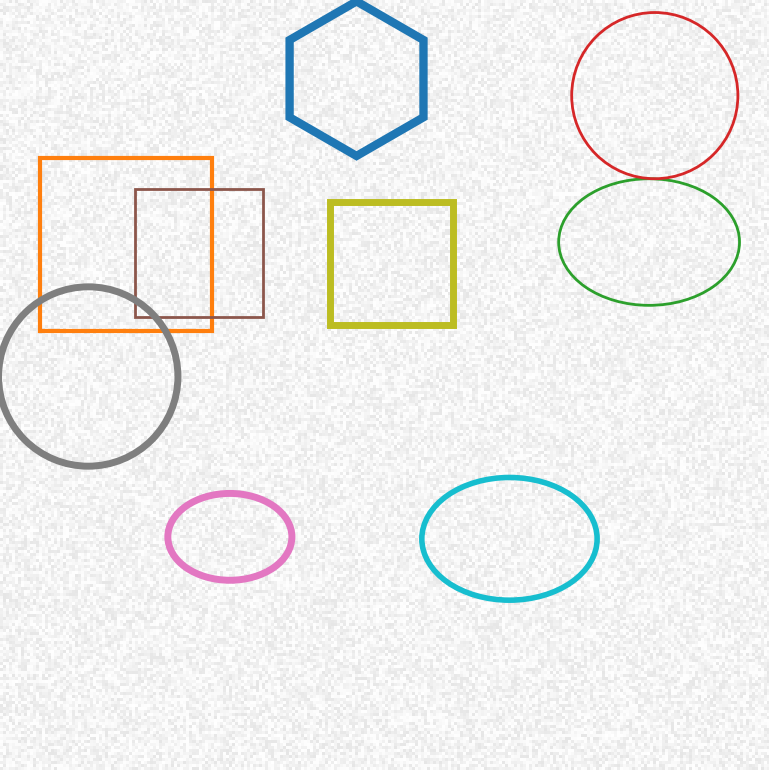[{"shape": "hexagon", "thickness": 3, "radius": 0.5, "center": [0.463, 0.898]}, {"shape": "square", "thickness": 1.5, "radius": 0.56, "center": [0.163, 0.682]}, {"shape": "oval", "thickness": 1, "radius": 0.59, "center": [0.843, 0.686]}, {"shape": "circle", "thickness": 1, "radius": 0.54, "center": [0.85, 0.876]}, {"shape": "square", "thickness": 1, "radius": 0.42, "center": [0.258, 0.671]}, {"shape": "oval", "thickness": 2.5, "radius": 0.4, "center": [0.299, 0.303]}, {"shape": "circle", "thickness": 2.5, "radius": 0.58, "center": [0.115, 0.511]}, {"shape": "square", "thickness": 2.5, "radius": 0.4, "center": [0.509, 0.658]}, {"shape": "oval", "thickness": 2, "radius": 0.57, "center": [0.662, 0.3]}]